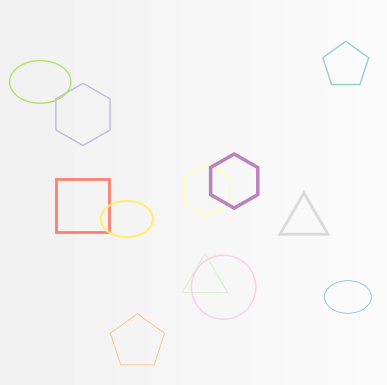[{"shape": "pentagon", "thickness": 1, "radius": 0.31, "center": [0.892, 0.831]}, {"shape": "hexagon", "thickness": 1, "radius": 0.34, "center": [0.534, 0.506]}, {"shape": "hexagon", "thickness": 1, "radius": 0.4, "center": [0.214, 0.703]}, {"shape": "square", "thickness": 2, "radius": 0.34, "center": [0.213, 0.466]}, {"shape": "oval", "thickness": 0.5, "radius": 0.3, "center": [0.898, 0.229]}, {"shape": "pentagon", "thickness": 0.5, "radius": 0.37, "center": [0.355, 0.112]}, {"shape": "oval", "thickness": 1, "radius": 0.4, "center": [0.104, 0.787]}, {"shape": "circle", "thickness": 1, "radius": 0.42, "center": [0.577, 0.254]}, {"shape": "triangle", "thickness": 2, "radius": 0.36, "center": [0.784, 0.427]}, {"shape": "hexagon", "thickness": 2.5, "radius": 0.35, "center": [0.604, 0.53]}, {"shape": "triangle", "thickness": 0.5, "radius": 0.34, "center": [0.529, 0.274]}, {"shape": "oval", "thickness": 1.5, "radius": 0.34, "center": [0.328, 0.431]}]